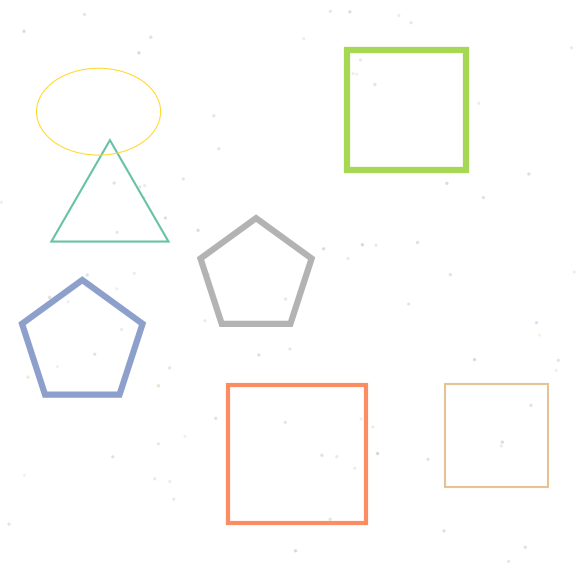[{"shape": "triangle", "thickness": 1, "radius": 0.59, "center": [0.19, 0.639]}, {"shape": "square", "thickness": 2, "radius": 0.6, "center": [0.514, 0.213]}, {"shape": "pentagon", "thickness": 3, "radius": 0.55, "center": [0.142, 0.405]}, {"shape": "square", "thickness": 3, "radius": 0.52, "center": [0.704, 0.809]}, {"shape": "oval", "thickness": 0.5, "radius": 0.54, "center": [0.171, 0.806]}, {"shape": "square", "thickness": 1, "radius": 0.44, "center": [0.859, 0.245]}, {"shape": "pentagon", "thickness": 3, "radius": 0.51, "center": [0.443, 0.52]}]